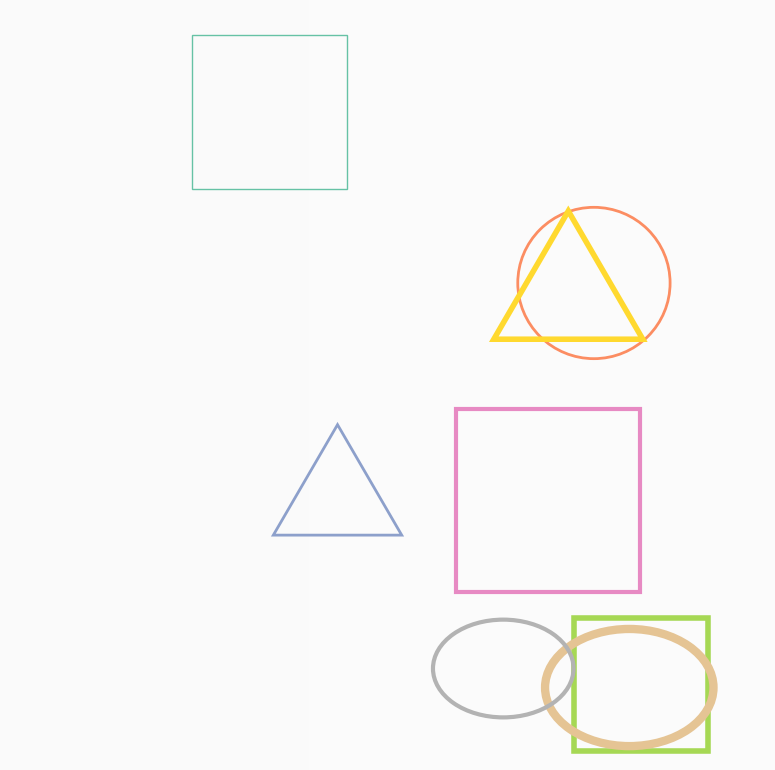[{"shape": "square", "thickness": 0.5, "radius": 0.5, "center": [0.348, 0.854]}, {"shape": "circle", "thickness": 1, "radius": 0.49, "center": [0.766, 0.632]}, {"shape": "triangle", "thickness": 1, "radius": 0.48, "center": [0.436, 0.353]}, {"shape": "square", "thickness": 1.5, "radius": 0.6, "center": [0.707, 0.35]}, {"shape": "square", "thickness": 2, "radius": 0.43, "center": [0.827, 0.111]}, {"shape": "triangle", "thickness": 2, "radius": 0.55, "center": [0.733, 0.615]}, {"shape": "oval", "thickness": 3, "radius": 0.54, "center": [0.812, 0.107]}, {"shape": "oval", "thickness": 1.5, "radius": 0.45, "center": [0.649, 0.132]}]